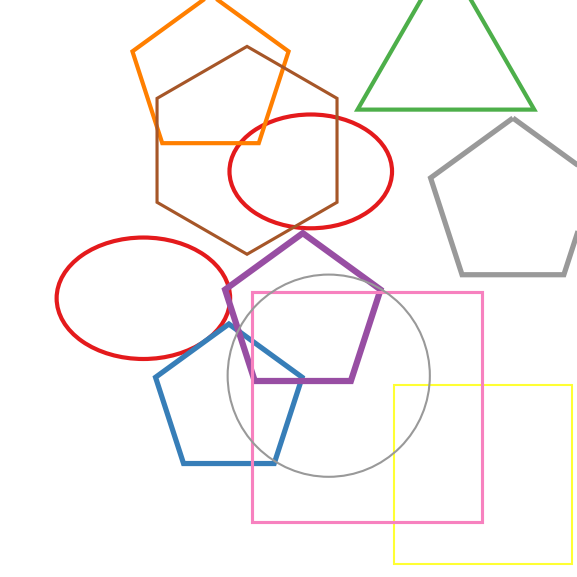[{"shape": "oval", "thickness": 2, "radius": 0.7, "center": [0.538, 0.702]}, {"shape": "oval", "thickness": 2, "radius": 0.75, "center": [0.248, 0.483]}, {"shape": "pentagon", "thickness": 2.5, "radius": 0.67, "center": [0.396, 0.305]}, {"shape": "triangle", "thickness": 2, "radius": 0.88, "center": [0.772, 0.898]}, {"shape": "pentagon", "thickness": 3, "radius": 0.71, "center": [0.524, 0.454]}, {"shape": "pentagon", "thickness": 2, "radius": 0.71, "center": [0.365, 0.866]}, {"shape": "square", "thickness": 1, "radius": 0.77, "center": [0.837, 0.177]}, {"shape": "hexagon", "thickness": 1.5, "radius": 0.9, "center": [0.428, 0.739]}, {"shape": "square", "thickness": 1.5, "radius": 1.0, "center": [0.635, 0.294]}, {"shape": "circle", "thickness": 1, "radius": 0.88, "center": [0.569, 0.349]}, {"shape": "pentagon", "thickness": 2.5, "radius": 0.75, "center": [0.888, 0.645]}]